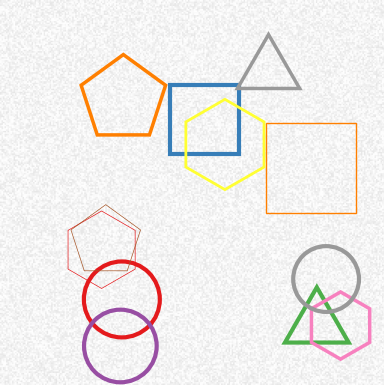[{"shape": "circle", "thickness": 3, "radius": 0.49, "center": [0.316, 0.222]}, {"shape": "hexagon", "thickness": 0.5, "radius": 0.5, "center": [0.264, 0.351]}, {"shape": "square", "thickness": 3, "radius": 0.45, "center": [0.531, 0.689]}, {"shape": "triangle", "thickness": 3, "radius": 0.48, "center": [0.823, 0.158]}, {"shape": "circle", "thickness": 3, "radius": 0.47, "center": [0.313, 0.101]}, {"shape": "pentagon", "thickness": 2.5, "radius": 0.58, "center": [0.32, 0.743]}, {"shape": "square", "thickness": 1, "radius": 0.59, "center": [0.809, 0.564]}, {"shape": "hexagon", "thickness": 2, "radius": 0.59, "center": [0.584, 0.625]}, {"shape": "pentagon", "thickness": 0.5, "radius": 0.47, "center": [0.275, 0.373]}, {"shape": "hexagon", "thickness": 2.5, "radius": 0.44, "center": [0.885, 0.154]}, {"shape": "triangle", "thickness": 2.5, "radius": 0.47, "center": [0.697, 0.817]}, {"shape": "circle", "thickness": 3, "radius": 0.43, "center": [0.847, 0.275]}]